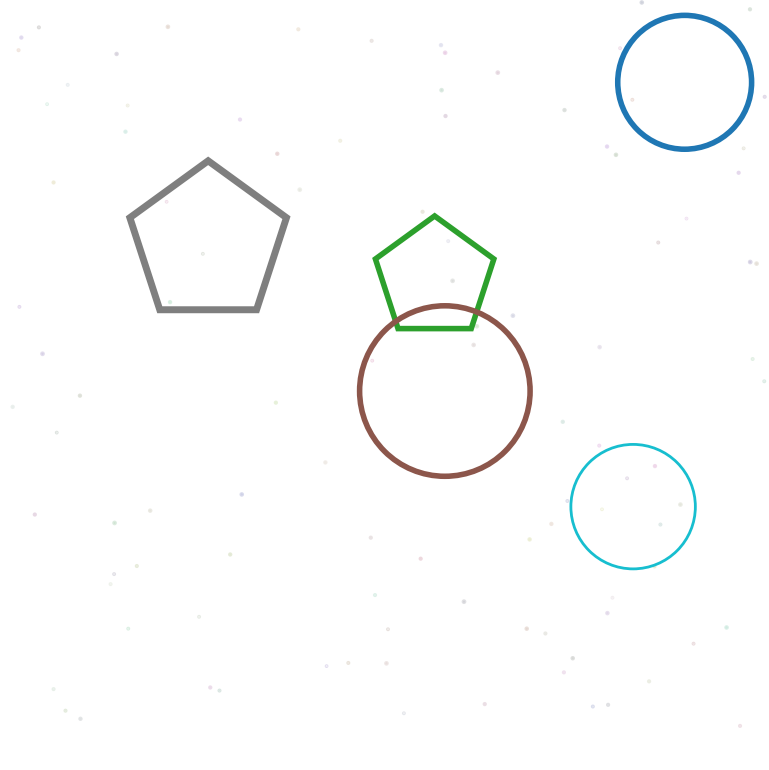[{"shape": "circle", "thickness": 2, "radius": 0.43, "center": [0.889, 0.893]}, {"shape": "pentagon", "thickness": 2, "radius": 0.4, "center": [0.564, 0.639]}, {"shape": "circle", "thickness": 2, "radius": 0.55, "center": [0.578, 0.492]}, {"shape": "pentagon", "thickness": 2.5, "radius": 0.53, "center": [0.27, 0.684]}, {"shape": "circle", "thickness": 1, "radius": 0.4, "center": [0.822, 0.342]}]